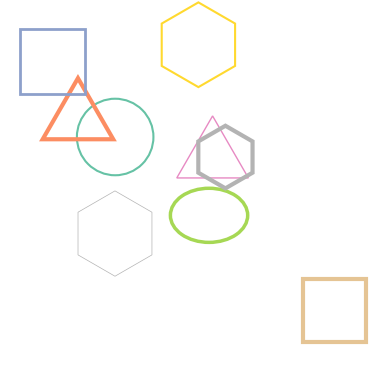[{"shape": "circle", "thickness": 1.5, "radius": 0.5, "center": [0.299, 0.644]}, {"shape": "triangle", "thickness": 3, "radius": 0.53, "center": [0.202, 0.691]}, {"shape": "square", "thickness": 2, "radius": 0.42, "center": [0.136, 0.84]}, {"shape": "triangle", "thickness": 1, "radius": 0.54, "center": [0.552, 0.592]}, {"shape": "oval", "thickness": 2.5, "radius": 0.5, "center": [0.543, 0.441]}, {"shape": "hexagon", "thickness": 1.5, "radius": 0.55, "center": [0.515, 0.884]}, {"shape": "square", "thickness": 3, "radius": 0.41, "center": [0.868, 0.194]}, {"shape": "hexagon", "thickness": 0.5, "radius": 0.55, "center": [0.299, 0.393]}, {"shape": "hexagon", "thickness": 3, "radius": 0.41, "center": [0.586, 0.592]}]